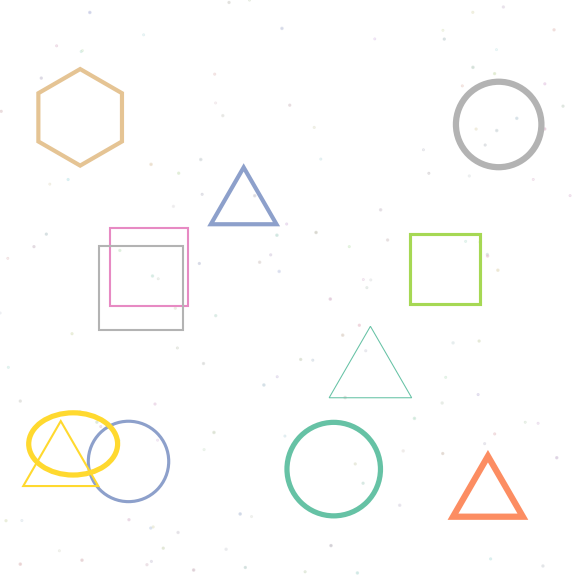[{"shape": "circle", "thickness": 2.5, "radius": 0.4, "center": [0.578, 0.187]}, {"shape": "triangle", "thickness": 0.5, "radius": 0.41, "center": [0.641, 0.352]}, {"shape": "triangle", "thickness": 3, "radius": 0.35, "center": [0.845, 0.139]}, {"shape": "triangle", "thickness": 2, "radius": 0.33, "center": [0.422, 0.644]}, {"shape": "circle", "thickness": 1.5, "radius": 0.35, "center": [0.223, 0.2]}, {"shape": "square", "thickness": 1, "radius": 0.34, "center": [0.258, 0.536]}, {"shape": "square", "thickness": 1.5, "radius": 0.3, "center": [0.771, 0.534]}, {"shape": "oval", "thickness": 2.5, "radius": 0.38, "center": [0.127, 0.23]}, {"shape": "triangle", "thickness": 1, "radius": 0.37, "center": [0.105, 0.195]}, {"shape": "hexagon", "thickness": 2, "radius": 0.42, "center": [0.139, 0.796]}, {"shape": "circle", "thickness": 3, "radius": 0.37, "center": [0.864, 0.784]}, {"shape": "square", "thickness": 1, "radius": 0.36, "center": [0.245, 0.501]}]